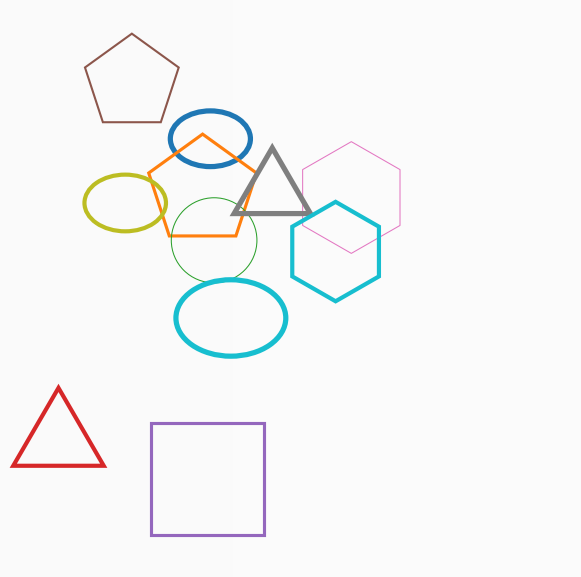[{"shape": "oval", "thickness": 2.5, "radius": 0.34, "center": [0.362, 0.759]}, {"shape": "pentagon", "thickness": 1.5, "radius": 0.49, "center": [0.349, 0.669]}, {"shape": "circle", "thickness": 0.5, "radius": 0.37, "center": [0.368, 0.583]}, {"shape": "triangle", "thickness": 2, "radius": 0.45, "center": [0.101, 0.238]}, {"shape": "square", "thickness": 1.5, "radius": 0.49, "center": [0.357, 0.17]}, {"shape": "pentagon", "thickness": 1, "radius": 0.42, "center": [0.227, 0.856]}, {"shape": "hexagon", "thickness": 0.5, "radius": 0.48, "center": [0.604, 0.657]}, {"shape": "triangle", "thickness": 2.5, "radius": 0.38, "center": [0.468, 0.667]}, {"shape": "oval", "thickness": 2, "radius": 0.35, "center": [0.215, 0.648]}, {"shape": "hexagon", "thickness": 2, "radius": 0.43, "center": [0.577, 0.564]}, {"shape": "oval", "thickness": 2.5, "radius": 0.47, "center": [0.397, 0.449]}]